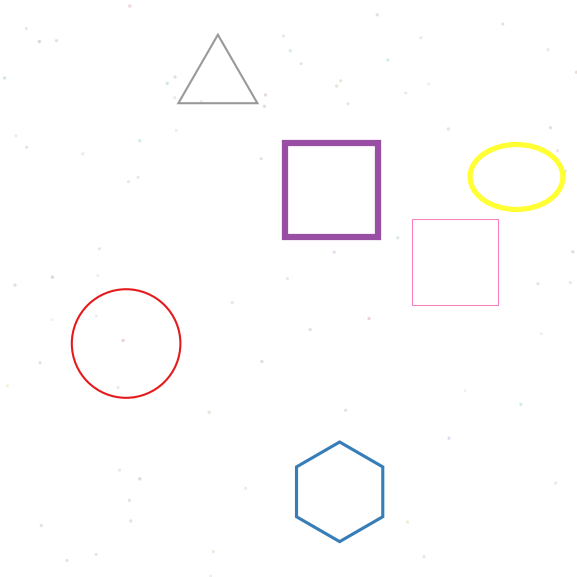[{"shape": "circle", "thickness": 1, "radius": 0.47, "center": [0.218, 0.404]}, {"shape": "hexagon", "thickness": 1.5, "radius": 0.43, "center": [0.588, 0.148]}, {"shape": "square", "thickness": 3, "radius": 0.41, "center": [0.574, 0.67]}, {"shape": "oval", "thickness": 2.5, "radius": 0.4, "center": [0.894, 0.693]}, {"shape": "square", "thickness": 0.5, "radius": 0.37, "center": [0.788, 0.546]}, {"shape": "triangle", "thickness": 1, "radius": 0.4, "center": [0.377, 0.86]}]